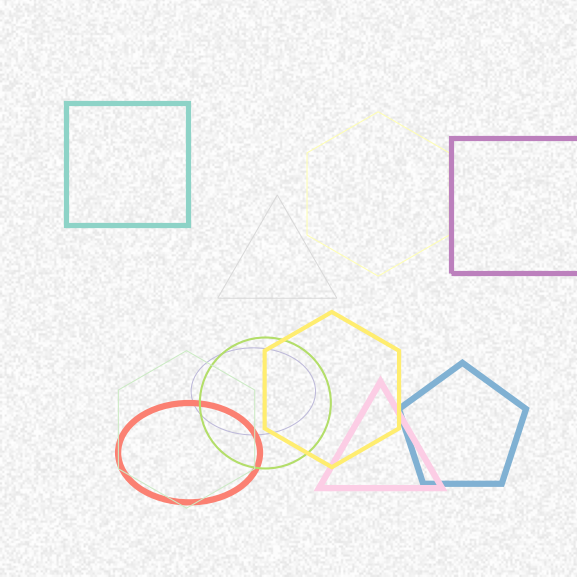[{"shape": "square", "thickness": 2.5, "radius": 0.53, "center": [0.22, 0.716]}, {"shape": "hexagon", "thickness": 0.5, "radius": 0.71, "center": [0.655, 0.663]}, {"shape": "oval", "thickness": 0.5, "radius": 0.54, "center": [0.439, 0.321]}, {"shape": "oval", "thickness": 3, "radius": 0.61, "center": [0.327, 0.215]}, {"shape": "pentagon", "thickness": 3, "radius": 0.58, "center": [0.801, 0.255]}, {"shape": "circle", "thickness": 1, "radius": 0.57, "center": [0.459, 0.301]}, {"shape": "triangle", "thickness": 3, "radius": 0.62, "center": [0.659, 0.215]}, {"shape": "triangle", "thickness": 0.5, "radius": 0.6, "center": [0.48, 0.542]}, {"shape": "square", "thickness": 2.5, "radius": 0.58, "center": [0.898, 0.644]}, {"shape": "hexagon", "thickness": 0.5, "radius": 0.68, "center": [0.323, 0.256]}, {"shape": "hexagon", "thickness": 2, "radius": 0.67, "center": [0.575, 0.325]}]